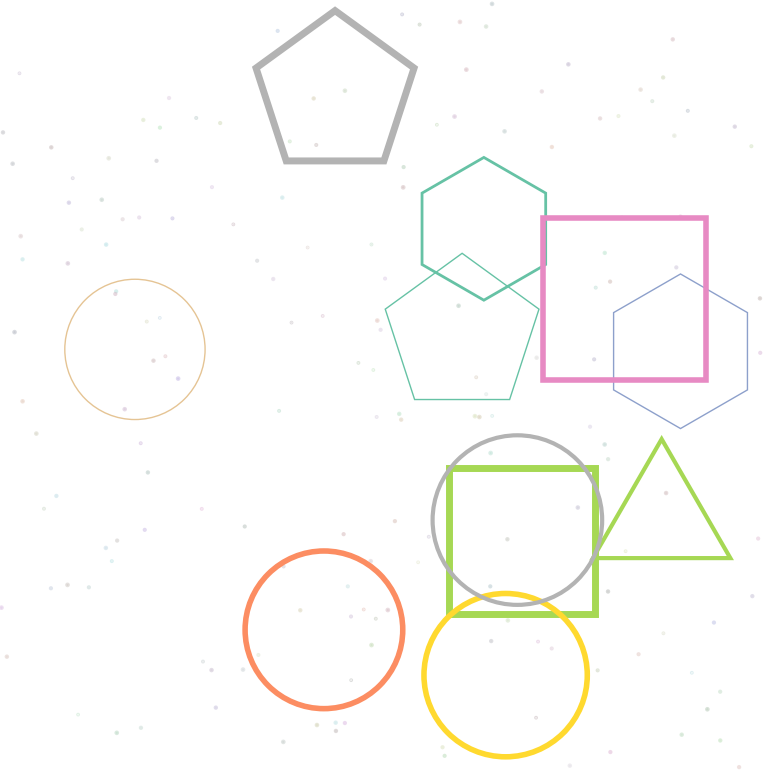[{"shape": "hexagon", "thickness": 1, "radius": 0.46, "center": [0.628, 0.703]}, {"shape": "pentagon", "thickness": 0.5, "radius": 0.52, "center": [0.6, 0.566]}, {"shape": "circle", "thickness": 2, "radius": 0.51, "center": [0.421, 0.182]}, {"shape": "hexagon", "thickness": 0.5, "radius": 0.5, "center": [0.884, 0.544]}, {"shape": "square", "thickness": 2, "radius": 0.53, "center": [0.811, 0.612]}, {"shape": "triangle", "thickness": 1.5, "radius": 0.52, "center": [0.859, 0.327]}, {"shape": "square", "thickness": 2.5, "radius": 0.47, "center": [0.678, 0.297]}, {"shape": "circle", "thickness": 2, "radius": 0.53, "center": [0.657, 0.123]}, {"shape": "circle", "thickness": 0.5, "radius": 0.46, "center": [0.175, 0.546]}, {"shape": "circle", "thickness": 1.5, "radius": 0.55, "center": [0.672, 0.325]}, {"shape": "pentagon", "thickness": 2.5, "radius": 0.54, "center": [0.435, 0.878]}]